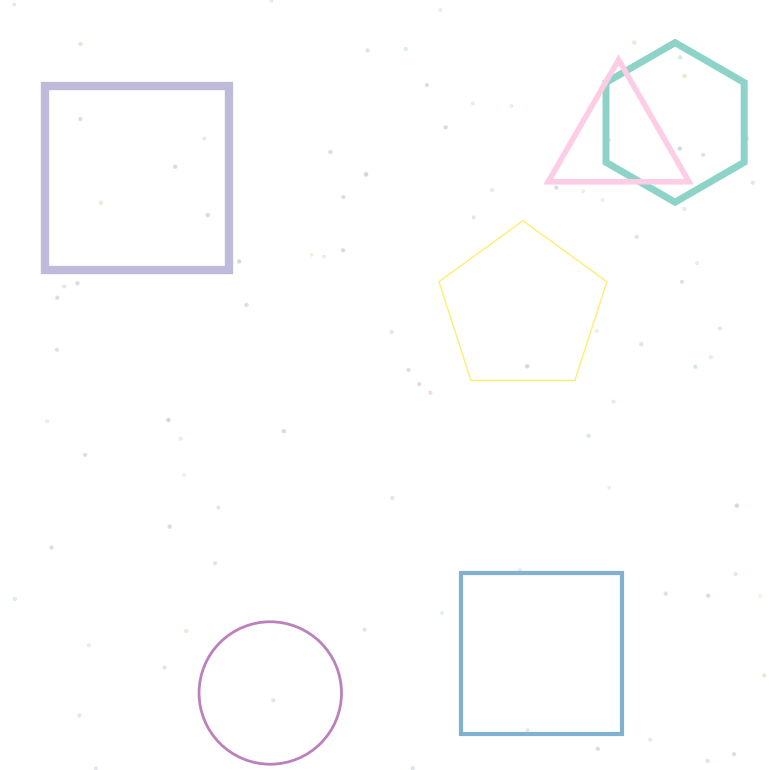[{"shape": "hexagon", "thickness": 2.5, "radius": 0.52, "center": [0.877, 0.841]}, {"shape": "square", "thickness": 3, "radius": 0.6, "center": [0.178, 0.769]}, {"shape": "square", "thickness": 1.5, "radius": 0.52, "center": [0.703, 0.151]}, {"shape": "triangle", "thickness": 2, "radius": 0.53, "center": [0.803, 0.817]}, {"shape": "circle", "thickness": 1, "radius": 0.46, "center": [0.351, 0.1]}, {"shape": "pentagon", "thickness": 0.5, "radius": 0.57, "center": [0.679, 0.599]}]